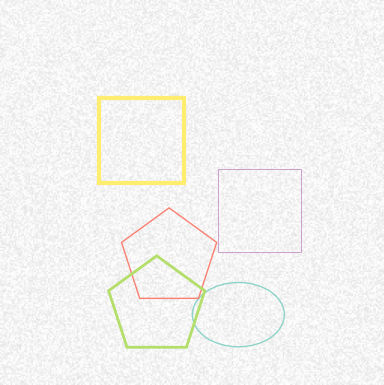[{"shape": "oval", "thickness": 1, "radius": 0.6, "center": [0.619, 0.183]}, {"shape": "pentagon", "thickness": 1, "radius": 0.65, "center": [0.439, 0.33]}, {"shape": "pentagon", "thickness": 2, "radius": 0.66, "center": [0.407, 0.204]}, {"shape": "square", "thickness": 0.5, "radius": 0.54, "center": [0.674, 0.454]}, {"shape": "square", "thickness": 3, "radius": 0.55, "center": [0.368, 0.634]}]